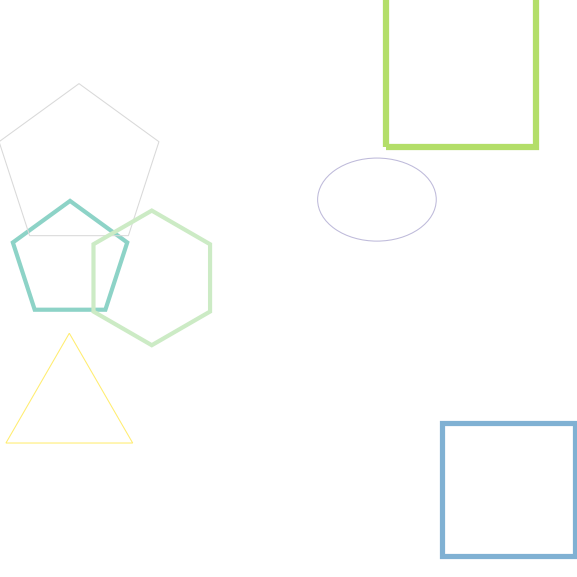[{"shape": "pentagon", "thickness": 2, "radius": 0.52, "center": [0.121, 0.547]}, {"shape": "oval", "thickness": 0.5, "radius": 0.51, "center": [0.653, 0.654]}, {"shape": "square", "thickness": 2.5, "radius": 0.58, "center": [0.881, 0.152]}, {"shape": "square", "thickness": 3, "radius": 0.65, "center": [0.798, 0.874]}, {"shape": "pentagon", "thickness": 0.5, "radius": 0.73, "center": [0.137, 0.709]}, {"shape": "hexagon", "thickness": 2, "radius": 0.58, "center": [0.263, 0.518]}, {"shape": "triangle", "thickness": 0.5, "radius": 0.63, "center": [0.12, 0.295]}]